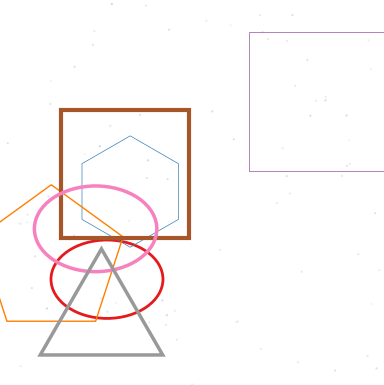[{"shape": "oval", "thickness": 2, "radius": 0.73, "center": [0.278, 0.275]}, {"shape": "hexagon", "thickness": 0.5, "radius": 0.72, "center": [0.338, 0.502]}, {"shape": "square", "thickness": 0.5, "radius": 0.9, "center": [0.828, 0.736]}, {"shape": "pentagon", "thickness": 1, "radius": 0.98, "center": [0.133, 0.324]}, {"shape": "square", "thickness": 3, "radius": 0.83, "center": [0.325, 0.548]}, {"shape": "oval", "thickness": 2.5, "radius": 0.8, "center": [0.248, 0.406]}, {"shape": "triangle", "thickness": 2.5, "radius": 0.92, "center": [0.264, 0.17]}]